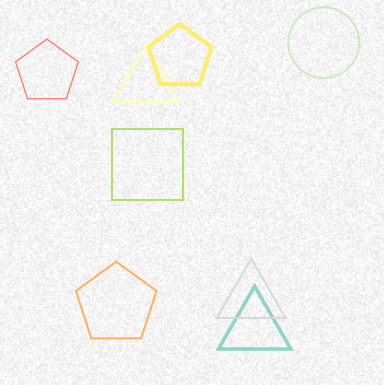[{"shape": "triangle", "thickness": 2.5, "radius": 0.54, "center": [0.661, 0.148]}, {"shape": "triangle", "thickness": 1.5, "radius": 0.49, "center": [0.38, 0.785]}, {"shape": "pentagon", "thickness": 1, "radius": 0.43, "center": [0.122, 0.813]}, {"shape": "pentagon", "thickness": 1.5, "radius": 0.55, "center": [0.302, 0.21]}, {"shape": "square", "thickness": 1.5, "radius": 0.46, "center": [0.383, 0.573]}, {"shape": "triangle", "thickness": 1.5, "radius": 0.52, "center": [0.652, 0.226]}, {"shape": "circle", "thickness": 1.5, "radius": 0.46, "center": [0.841, 0.889]}, {"shape": "pentagon", "thickness": 3, "radius": 0.43, "center": [0.468, 0.851]}]